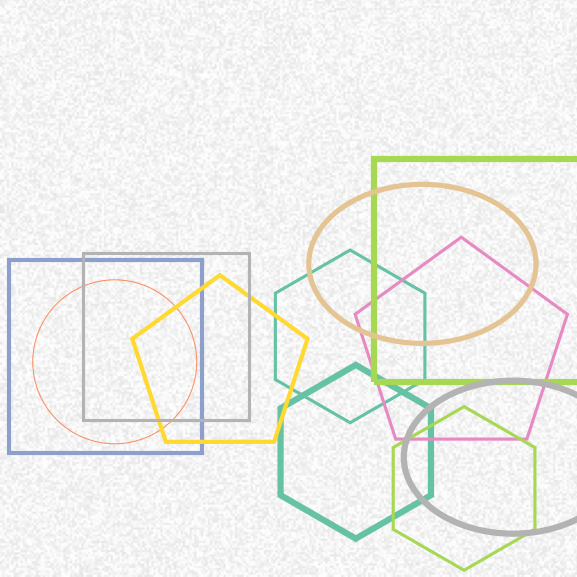[{"shape": "hexagon", "thickness": 1.5, "radius": 0.75, "center": [0.606, 0.417]}, {"shape": "hexagon", "thickness": 3, "radius": 0.75, "center": [0.616, 0.217]}, {"shape": "circle", "thickness": 0.5, "radius": 0.71, "center": [0.199, 0.373]}, {"shape": "square", "thickness": 2, "radius": 0.84, "center": [0.182, 0.382]}, {"shape": "pentagon", "thickness": 1.5, "radius": 0.97, "center": [0.799, 0.395]}, {"shape": "square", "thickness": 3, "radius": 0.96, "center": [0.841, 0.53]}, {"shape": "hexagon", "thickness": 1.5, "radius": 0.71, "center": [0.804, 0.153]}, {"shape": "pentagon", "thickness": 2, "radius": 0.8, "center": [0.381, 0.363]}, {"shape": "oval", "thickness": 2.5, "radius": 0.98, "center": [0.731, 0.542]}, {"shape": "square", "thickness": 1.5, "radius": 0.72, "center": [0.287, 0.417]}, {"shape": "oval", "thickness": 3, "radius": 0.95, "center": [0.888, 0.207]}]